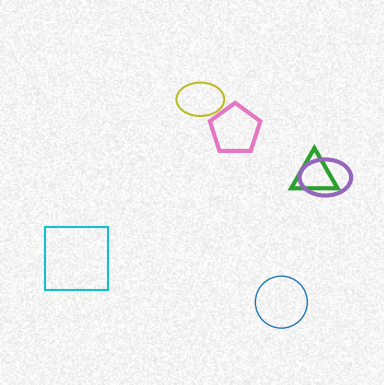[{"shape": "circle", "thickness": 1, "radius": 0.34, "center": [0.731, 0.215]}, {"shape": "triangle", "thickness": 3, "radius": 0.35, "center": [0.817, 0.546]}, {"shape": "oval", "thickness": 3, "radius": 0.33, "center": [0.845, 0.539]}, {"shape": "pentagon", "thickness": 3, "radius": 0.35, "center": [0.611, 0.664]}, {"shape": "oval", "thickness": 1.5, "radius": 0.31, "center": [0.52, 0.742]}, {"shape": "square", "thickness": 1.5, "radius": 0.41, "center": [0.199, 0.329]}]